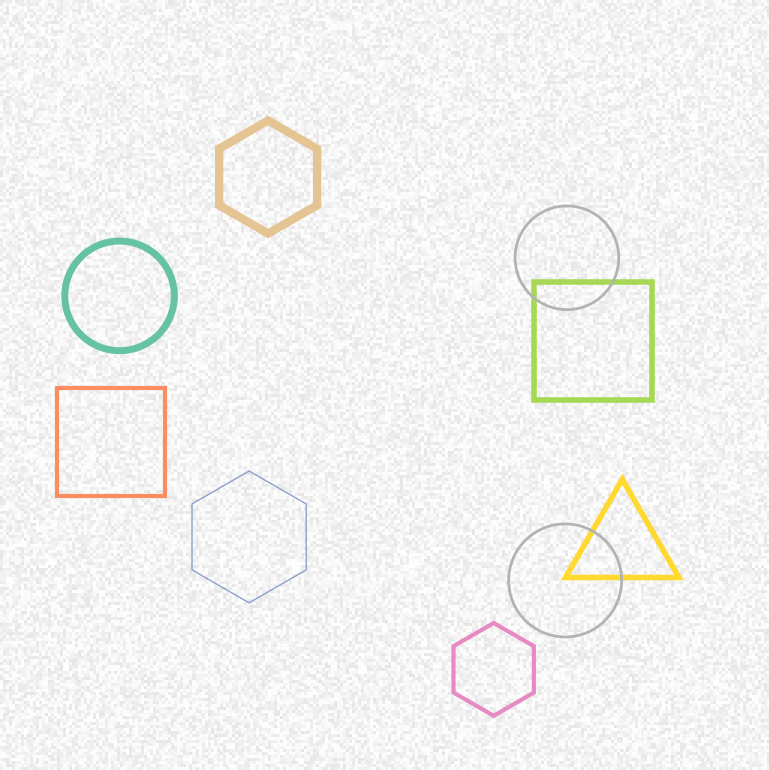[{"shape": "circle", "thickness": 2.5, "radius": 0.36, "center": [0.155, 0.616]}, {"shape": "square", "thickness": 1.5, "radius": 0.35, "center": [0.144, 0.426]}, {"shape": "hexagon", "thickness": 0.5, "radius": 0.43, "center": [0.324, 0.303]}, {"shape": "hexagon", "thickness": 1.5, "radius": 0.3, "center": [0.641, 0.131]}, {"shape": "square", "thickness": 2, "radius": 0.38, "center": [0.77, 0.557]}, {"shape": "triangle", "thickness": 2, "radius": 0.43, "center": [0.808, 0.293]}, {"shape": "hexagon", "thickness": 3, "radius": 0.37, "center": [0.348, 0.77]}, {"shape": "circle", "thickness": 1, "radius": 0.34, "center": [0.736, 0.665]}, {"shape": "circle", "thickness": 1, "radius": 0.37, "center": [0.734, 0.246]}]